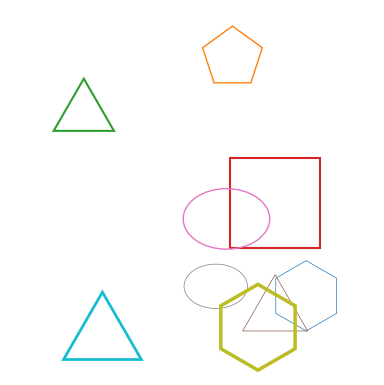[{"shape": "hexagon", "thickness": 0.5, "radius": 0.46, "center": [0.795, 0.232]}, {"shape": "pentagon", "thickness": 1, "radius": 0.41, "center": [0.604, 0.851]}, {"shape": "triangle", "thickness": 1.5, "radius": 0.45, "center": [0.218, 0.705]}, {"shape": "square", "thickness": 1.5, "radius": 0.59, "center": [0.714, 0.473]}, {"shape": "triangle", "thickness": 0.5, "radius": 0.49, "center": [0.715, 0.189]}, {"shape": "oval", "thickness": 1, "radius": 0.56, "center": [0.588, 0.431]}, {"shape": "oval", "thickness": 0.5, "radius": 0.41, "center": [0.56, 0.256]}, {"shape": "hexagon", "thickness": 2.5, "radius": 0.56, "center": [0.67, 0.15]}, {"shape": "triangle", "thickness": 2, "radius": 0.58, "center": [0.266, 0.125]}]